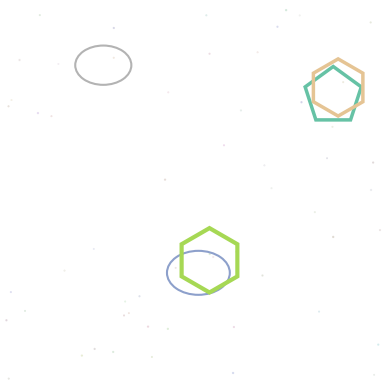[{"shape": "pentagon", "thickness": 2.5, "radius": 0.38, "center": [0.865, 0.751]}, {"shape": "oval", "thickness": 1.5, "radius": 0.41, "center": [0.515, 0.291]}, {"shape": "hexagon", "thickness": 3, "radius": 0.42, "center": [0.544, 0.324]}, {"shape": "hexagon", "thickness": 2.5, "radius": 0.37, "center": [0.878, 0.773]}, {"shape": "oval", "thickness": 1.5, "radius": 0.36, "center": [0.268, 0.831]}]